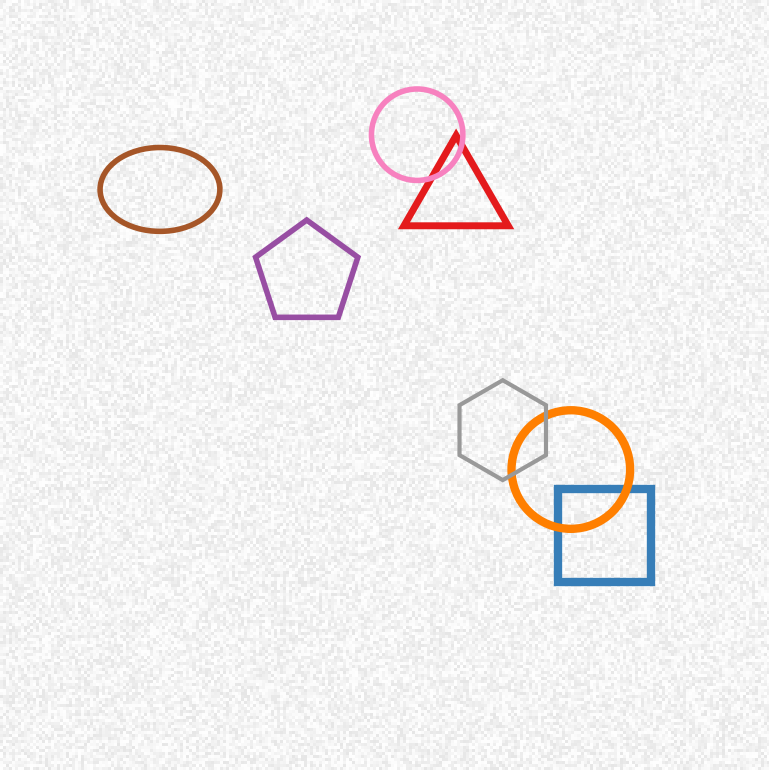[{"shape": "triangle", "thickness": 2.5, "radius": 0.39, "center": [0.592, 0.746]}, {"shape": "square", "thickness": 3, "radius": 0.3, "center": [0.785, 0.304]}, {"shape": "pentagon", "thickness": 2, "radius": 0.35, "center": [0.398, 0.644]}, {"shape": "circle", "thickness": 3, "radius": 0.39, "center": [0.741, 0.39]}, {"shape": "oval", "thickness": 2, "radius": 0.39, "center": [0.208, 0.754]}, {"shape": "circle", "thickness": 2, "radius": 0.3, "center": [0.542, 0.825]}, {"shape": "hexagon", "thickness": 1.5, "radius": 0.32, "center": [0.653, 0.441]}]